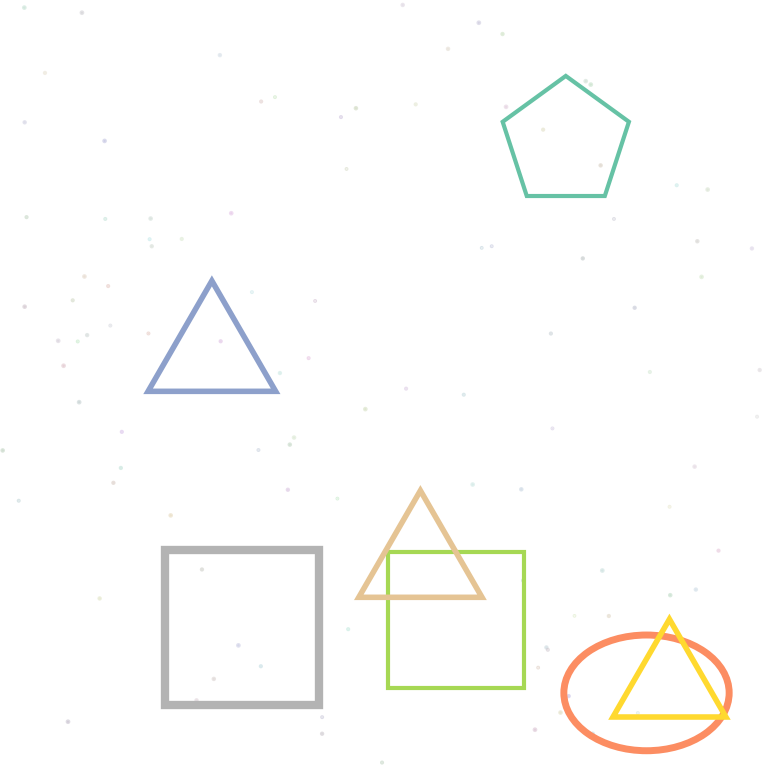[{"shape": "pentagon", "thickness": 1.5, "radius": 0.43, "center": [0.735, 0.815]}, {"shape": "oval", "thickness": 2.5, "radius": 0.54, "center": [0.84, 0.1]}, {"shape": "triangle", "thickness": 2, "radius": 0.48, "center": [0.275, 0.54]}, {"shape": "square", "thickness": 1.5, "radius": 0.44, "center": [0.592, 0.195]}, {"shape": "triangle", "thickness": 2, "radius": 0.42, "center": [0.869, 0.111]}, {"shape": "triangle", "thickness": 2, "radius": 0.46, "center": [0.546, 0.27]}, {"shape": "square", "thickness": 3, "radius": 0.5, "center": [0.314, 0.185]}]